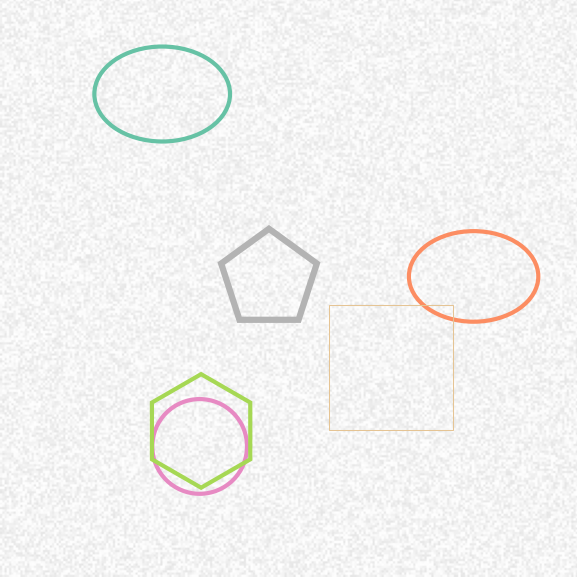[{"shape": "oval", "thickness": 2, "radius": 0.59, "center": [0.281, 0.836]}, {"shape": "oval", "thickness": 2, "radius": 0.56, "center": [0.82, 0.52]}, {"shape": "circle", "thickness": 2, "radius": 0.41, "center": [0.346, 0.226]}, {"shape": "hexagon", "thickness": 2, "radius": 0.49, "center": [0.348, 0.253]}, {"shape": "square", "thickness": 0.5, "radius": 0.54, "center": [0.677, 0.363]}, {"shape": "pentagon", "thickness": 3, "radius": 0.44, "center": [0.466, 0.516]}]